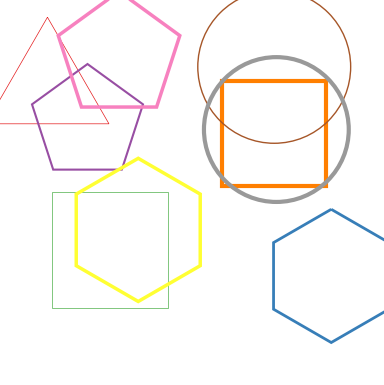[{"shape": "triangle", "thickness": 0.5, "radius": 0.92, "center": [0.123, 0.771]}, {"shape": "hexagon", "thickness": 2, "radius": 0.87, "center": [0.86, 0.283]}, {"shape": "square", "thickness": 0.5, "radius": 0.75, "center": [0.286, 0.352]}, {"shape": "pentagon", "thickness": 1.5, "radius": 0.76, "center": [0.227, 0.682]}, {"shape": "square", "thickness": 3, "radius": 0.68, "center": [0.711, 0.653]}, {"shape": "hexagon", "thickness": 2.5, "radius": 0.93, "center": [0.359, 0.403]}, {"shape": "circle", "thickness": 1, "radius": 0.99, "center": [0.712, 0.826]}, {"shape": "pentagon", "thickness": 2.5, "radius": 0.83, "center": [0.309, 0.856]}, {"shape": "circle", "thickness": 3, "radius": 0.94, "center": [0.718, 0.664]}]